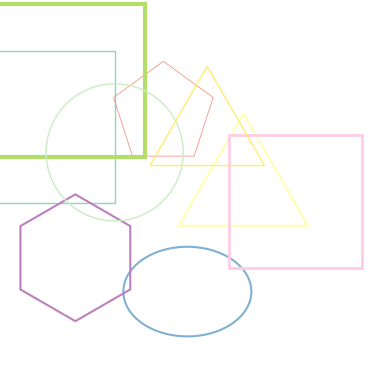[{"shape": "square", "thickness": 1, "radius": 0.99, "center": [0.101, 0.67]}, {"shape": "triangle", "thickness": 1.5, "radius": 0.97, "center": [0.632, 0.511]}, {"shape": "pentagon", "thickness": 0.5, "radius": 0.68, "center": [0.424, 0.705]}, {"shape": "oval", "thickness": 1.5, "radius": 0.83, "center": [0.487, 0.243]}, {"shape": "square", "thickness": 3, "radius": 0.99, "center": [0.177, 0.792]}, {"shape": "square", "thickness": 2, "radius": 0.86, "center": [0.767, 0.476]}, {"shape": "hexagon", "thickness": 1.5, "radius": 0.82, "center": [0.196, 0.33]}, {"shape": "circle", "thickness": 1, "radius": 0.89, "center": [0.298, 0.604]}, {"shape": "triangle", "thickness": 1, "radius": 0.86, "center": [0.538, 0.656]}]